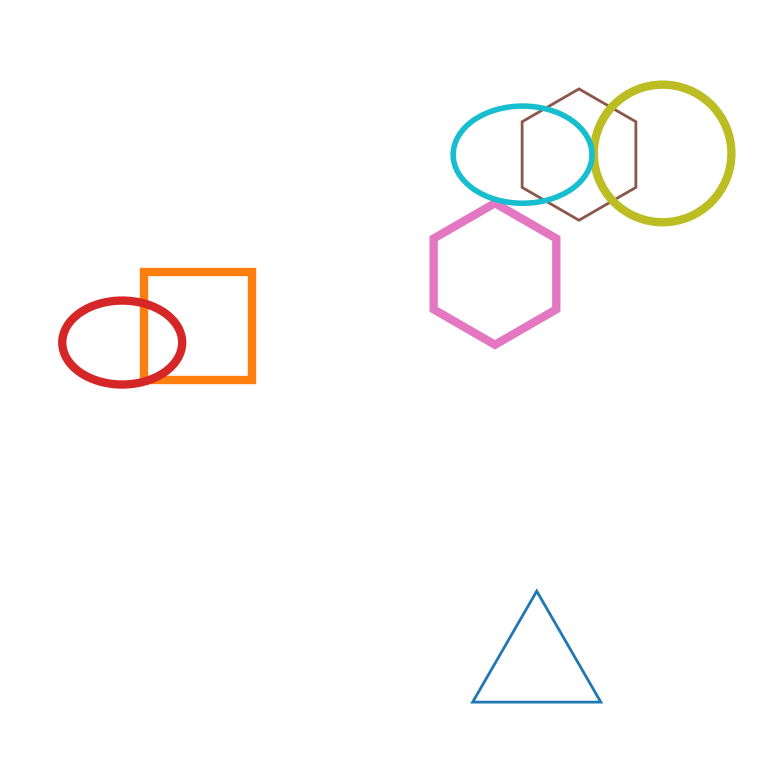[{"shape": "triangle", "thickness": 1, "radius": 0.48, "center": [0.697, 0.136]}, {"shape": "square", "thickness": 3, "radius": 0.35, "center": [0.257, 0.577]}, {"shape": "oval", "thickness": 3, "radius": 0.39, "center": [0.159, 0.555]}, {"shape": "hexagon", "thickness": 1, "radius": 0.43, "center": [0.752, 0.799]}, {"shape": "hexagon", "thickness": 3, "radius": 0.46, "center": [0.643, 0.644]}, {"shape": "circle", "thickness": 3, "radius": 0.45, "center": [0.861, 0.801]}, {"shape": "oval", "thickness": 2, "radius": 0.45, "center": [0.679, 0.799]}]